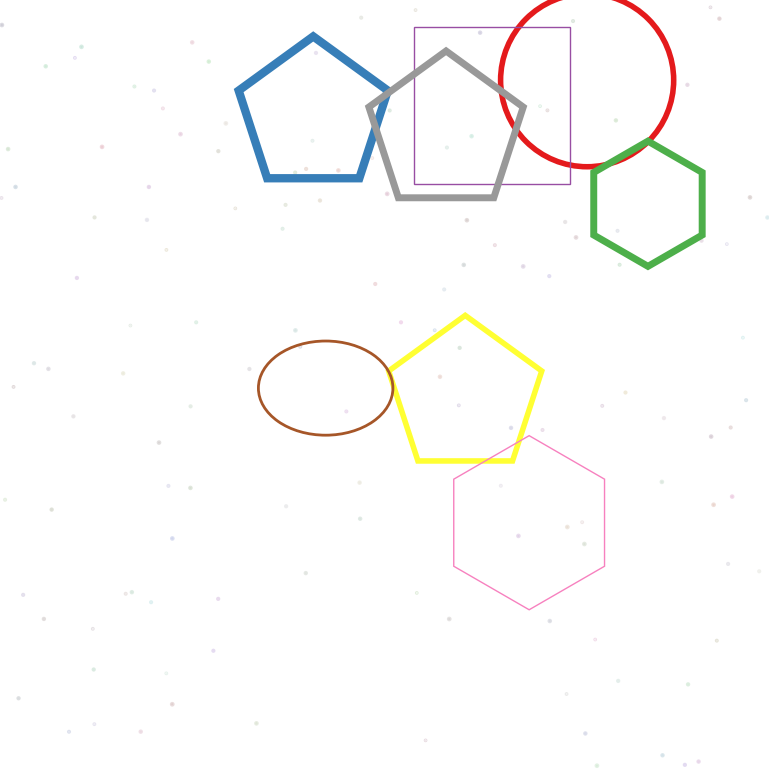[{"shape": "circle", "thickness": 2, "radius": 0.56, "center": [0.763, 0.896]}, {"shape": "pentagon", "thickness": 3, "radius": 0.51, "center": [0.407, 0.851]}, {"shape": "hexagon", "thickness": 2.5, "radius": 0.41, "center": [0.842, 0.735]}, {"shape": "square", "thickness": 0.5, "radius": 0.51, "center": [0.639, 0.863]}, {"shape": "pentagon", "thickness": 2, "radius": 0.52, "center": [0.604, 0.486]}, {"shape": "oval", "thickness": 1, "radius": 0.44, "center": [0.423, 0.496]}, {"shape": "hexagon", "thickness": 0.5, "radius": 0.57, "center": [0.687, 0.321]}, {"shape": "pentagon", "thickness": 2.5, "radius": 0.53, "center": [0.579, 0.828]}]